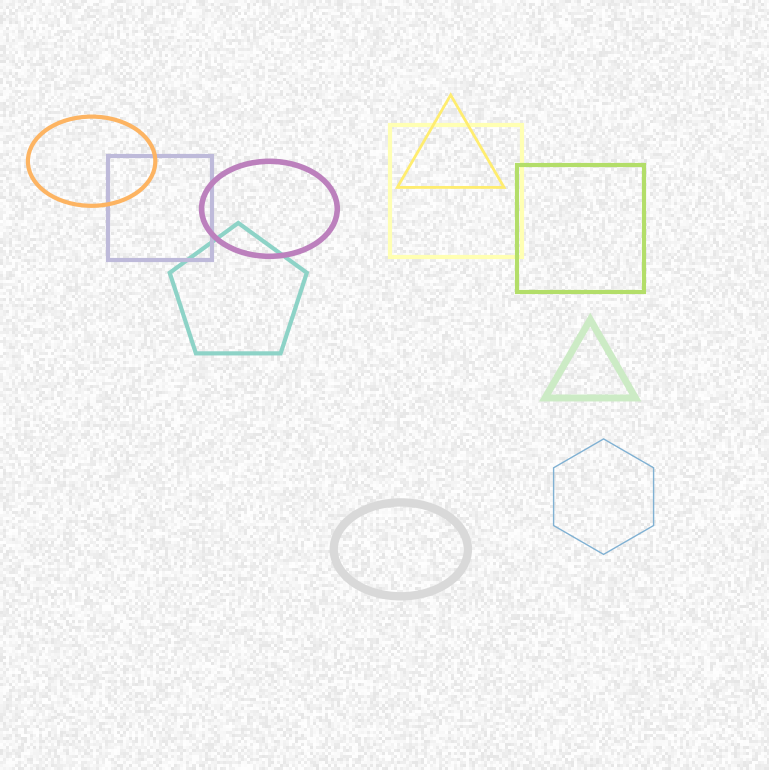[{"shape": "pentagon", "thickness": 1.5, "radius": 0.47, "center": [0.309, 0.617]}, {"shape": "square", "thickness": 1.5, "radius": 0.43, "center": [0.593, 0.752]}, {"shape": "square", "thickness": 1.5, "radius": 0.34, "center": [0.208, 0.73]}, {"shape": "hexagon", "thickness": 0.5, "radius": 0.37, "center": [0.784, 0.355]}, {"shape": "oval", "thickness": 1.5, "radius": 0.41, "center": [0.119, 0.791]}, {"shape": "square", "thickness": 1.5, "radius": 0.41, "center": [0.754, 0.703]}, {"shape": "oval", "thickness": 3, "radius": 0.44, "center": [0.521, 0.287]}, {"shape": "oval", "thickness": 2, "radius": 0.44, "center": [0.35, 0.729]}, {"shape": "triangle", "thickness": 2.5, "radius": 0.34, "center": [0.767, 0.517]}, {"shape": "triangle", "thickness": 1, "radius": 0.4, "center": [0.585, 0.797]}]